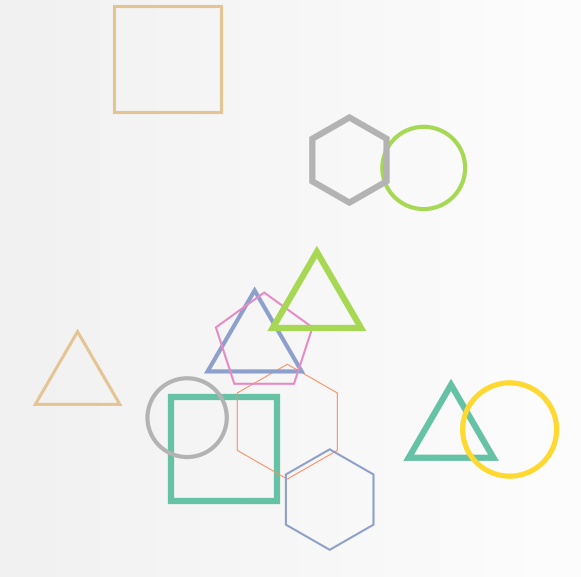[{"shape": "triangle", "thickness": 3, "radius": 0.42, "center": [0.776, 0.249]}, {"shape": "square", "thickness": 3, "radius": 0.45, "center": [0.385, 0.222]}, {"shape": "hexagon", "thickness": 0.5, "radius": 0.5, "center": [0.494, 0.269]}, {"shape": "triangle", "thickness": 2, "radius": 0.47, "center": [0.438, 0.403]}, {"shape": "hexagon", "thickness": 1, "radius": 0.44, "center": [0.567, 0.134]}, {"shape": "pentagon", "thickness": 1, "radius": 0.44, "center": [0.454, 0.405]}, {"shape": "circle", "thickness": 2, "radius": 0.36, "center": [0.729, 0.708]}, {"shape": "triangle", "thickness": 3, "radius": 0.44, "center": [0.545, 0.475]}, {"shape": "circle", "thickness": 2.5, "radius": 0.4, "center": [0.877, 0.255]}, {"shape": "square", "thickness": 1.5, "radius": 0.46, "center": [0.288, 0.898]}, {"shape": "triangle", "thickness": 1.5, "radius": 0.42, "center": [0.133, 0.341]}, {"shape": "hexagon", "thickness": 3, "radius": 0.37, "center": [0.601, 0.722]}, {"shape": "circle", "thickness": 2, "radius": 0.34, "center": [0.322, 0.276]}]